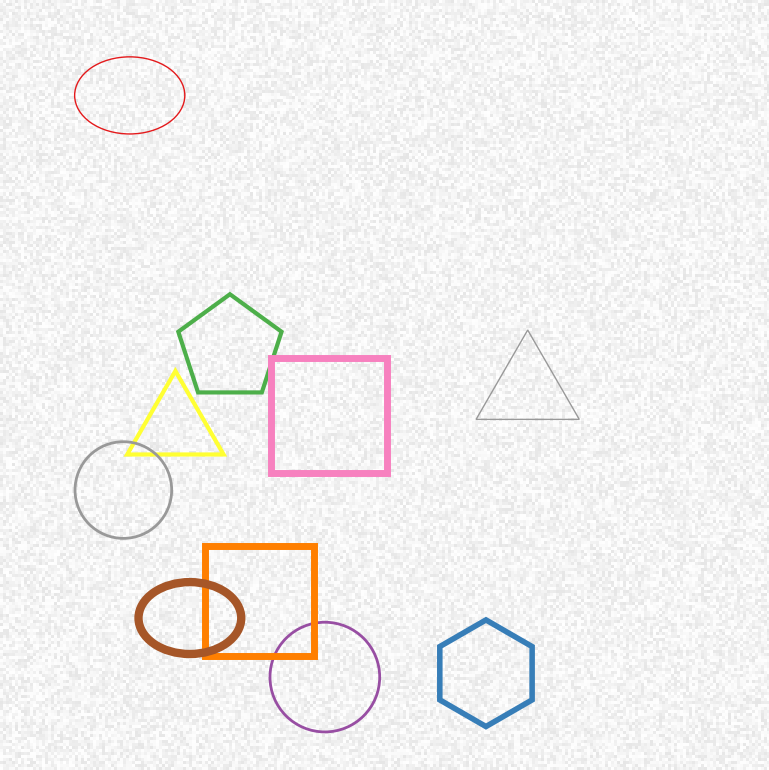[{"shape": "oval", "thickness": 0.5, "radius": 0.36, "center": [0.168, 0.876]}, {"shape": "hexagon", "thickness": 2, "radius": 0.35, "center": [0.631, 0.126]}, {"shape": "pentagon", "thickness": 1.5, "radius": 0.35, "center": [0.299, 0.547]}, {"shape": "circle", "thickness": 1, "radius": 0.36, "center": [0.422, 0.121]}, {"shape": "square", "thickness": 2.5, "radius": 0.36, "center": [0.337, 0.219]}, {"shape": "triangle", "thickness": 1.5, "radius": 0.36, "center": [0.228, 0.446]}, {"shape": "oval", "thickness": 3, "radius": 0.33, "center": [0.247, 0.197]}, {"shape": "square", "thickness": 2.5, "radius": 0.38, "center": [0.427, 0.46]}, {"shape": "circle", "thickness": 1, "radius": 0.31, "center": [0.16, 0.364]}, {"shape": "triangle", "thickness": 0.5, "radius": 0.39, "center": [0.685, 0.494]}]